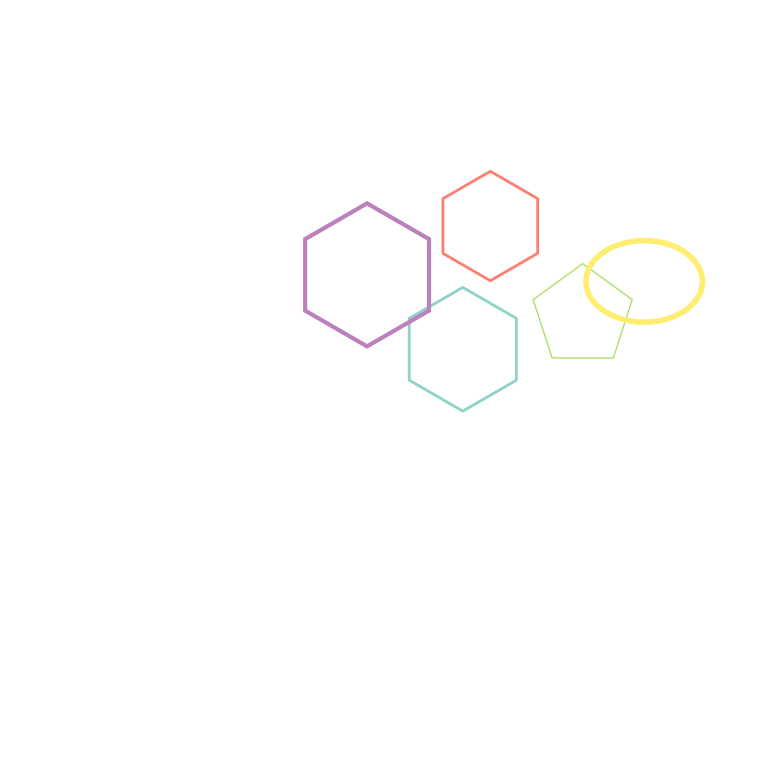[{"shape": "hexagon", "thickness": 1, "radius": 0.4, "center": [0.601, 0.546]}, {"shape": "hexagon", "thickness": 1, "radius": 0.36, "center": [0.637, 0.706]}, {"shape": "pentagon", "thickness": 0.5, "radius": 0.34, "center": [0.757, 0.59]}, {"shape": "hexagon", "thickness": 1.5, "radius": 0.46, "center": [0.477, 0.643]}, {"shape": "oval", "thickness": 2, "radius": 0.38, "center": [0.837, 0.635]}]